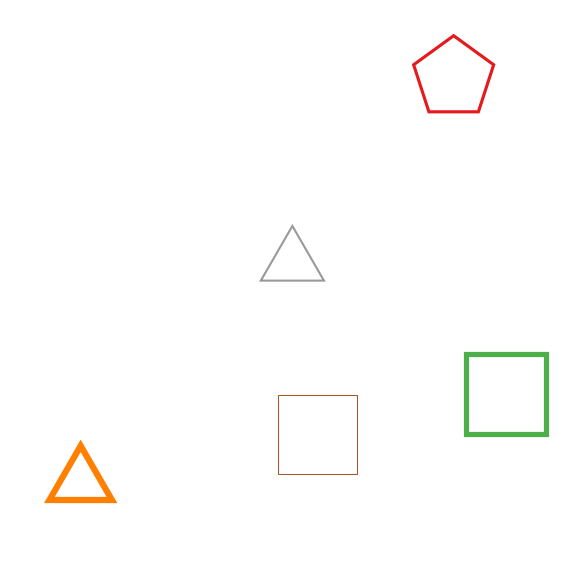[{"shape": "pentagon", "thickness": 1.5, "radius": 0.36, "center": [0.786, 0.864]}, {"shape": "square", "thickness": 2.5, "radius": 0.35, "center": [0.876, 0.317]}, {"shape": "triangle", "thickness": 3, "radius": 0.31, "center": [0.14, 0.165]}, {"shape": "square", "thickness": 0.5, "radius": 0.34, "center": [0.55, 0.247]}, {"shape": "triangle", "thickness": 1, "radius": 0.32, "center": [0.506, 0.545]}]